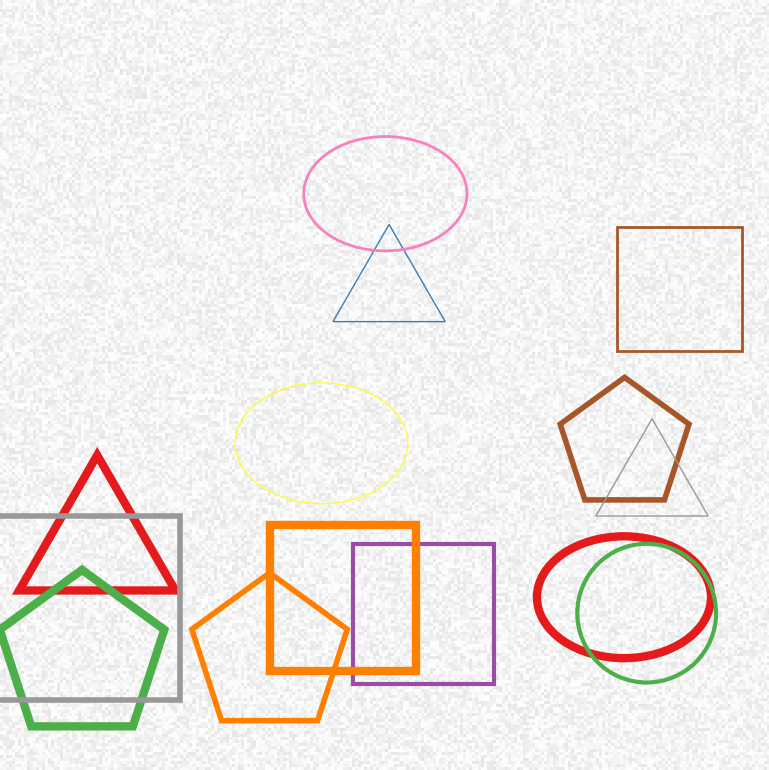[{"shape": "triangle", "thickness": 3, "radius": 0.59, "center": [0.126, 0.292]}, {"shape": "oval", "thickness": 3, "radius": 0.57, "center": [0.81, 0.224]}, {"shape": "triangle", "thickness": 0.5, "radius": 0.42, "center": [0.505, 0.624]}, {"shape": "pentagon", "thickness": 3, "radius": 0.56, "center": [0.107, 0.148]}, {"shape": "circle", "thickness": 1.5, "radius": 0.45, "center": [0.84, 0.204]}, {"shape": "square", "thickness": 1.5, "radius": 0.46, "center": [0.55, 0.203]}, {"shape": "square", "thickness": 3, "radius": 0.48, "center": [0.445, 0.224]}, {"shape": "pentagon", "thickness": 2, "radius": 0.53, "center": [0.35, 0.15]}, {"shape": "oval", "thickness": 0.5, "radius": 0.56, "center": [0.418, 0.424]}, {"shape": "square", "thickness": 1, "radius": 0.4, "center": [0.882, 0.625]}, {"shape": "pentagon", "thickness": 2, "radius": 0.44, "center": [0.811, 0.422]}, {"shape": "oval", "thickness": 1, "radius": 0.53, "center": [0.5, 0.748]}, {"shape": "triangle", "thickness": 0.5, "radius": 0.42, "center": [0.847, 0.372]}, {"shape": "square", "thickness": 2, "radius": 0.6, "center": [0.115, 0.21]}]